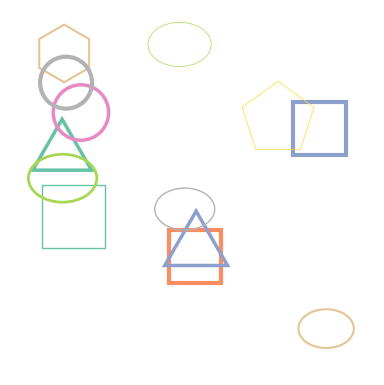[{"shape": "square", "thickness": 1, "radius": 0.41, "center": [0.192, 0.438]}, {"shape": "triangle", "thickness": 2.5, "radius": 0.44, "center": [0.161, 0.602]}, {"shape": "square", "thickness": 3, "radius": 0.34, "center": [0.506, 0.334]}, {"shape": "square", "thickness": 3, "radius": 0.35, "center": [0.83, 0.666]}, {"shape": "triangle", "thickness": 2.5, "radius": 0.47, "center": [0.509, 0.357]}, {"shape": "circle", "thickness": 2.5, "radius": 0.36, "center": [0.21, 0.708]}, {"shape": "oval", "thickness": 2, "radius": 0.44, "center": [0.163, 0.537]}, {"shape": "oval", "thickness": 0.5, "radius": 0.41, "center": [0.466, 0.885]}, {"shape": "pentagon", "thickness": 0.5, "radius": 0.49, "center": [0.722, 0.691]}, {"shape": "oval", "thickness": 1.5, "radius": 0.36, "center": [0.847, 0.146]}, {"shape": "hexagon", "thickness": 1.5, "radius": 0.37, "center": [0.167, 0.861]}, {"shape": "circle", "thickness": 3, "radius": 0.34, "center": [0.172, 0.785]}, {"shape": "oval", "thickness": 1, "radius": 0.39, "center": [0.48, 0.457]}]